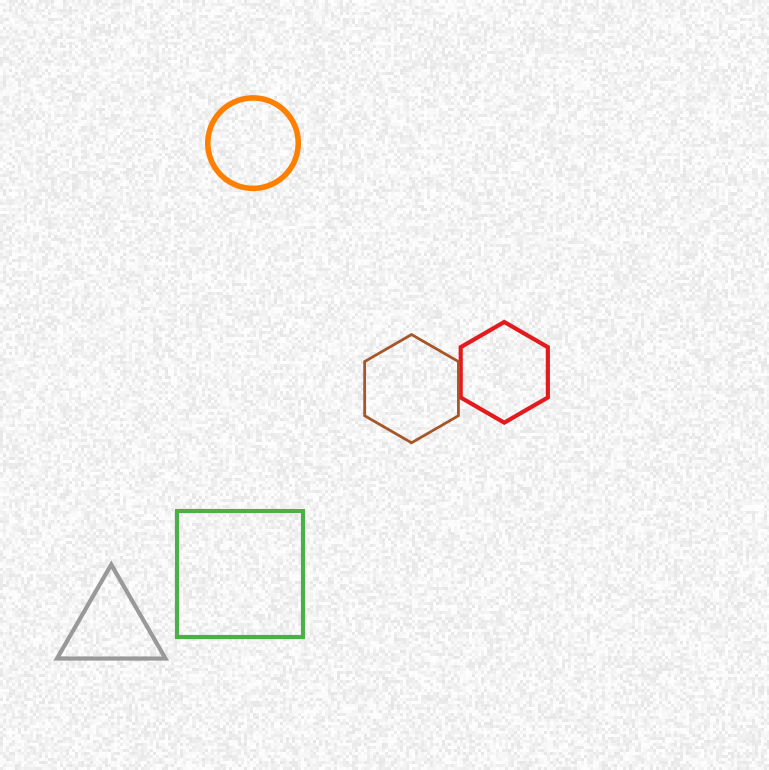[{"shape": "hexagon", "thickness": 1.5, "radius": 0.33, "center": [0.655, 0.516]}, {"shape": "square", "thickness": 1.5, "radius": 0.41, "center": [0.311, 0.254]}, {"shape": "circle", "thickness": 2, "radius": 0.29, "center": [0.329, 0.814]}, {"shape": "hexagon", "thickness": 1, "radius": 0.35, "center": [0.534, 0.495]}, {"shape": "triangle", "thickness": 1.5, "radius": 0.41, "center": [0.144, 0.185]}]